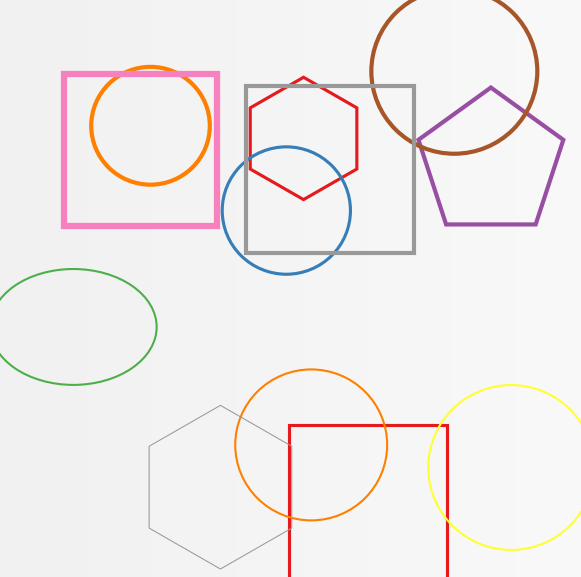[{"shape": "hexagon", "thickness": 1.5, "radius": 0.53, "center": [0.522, 0.759]}, {"shape": "square", "thickness": 1.5, "radius": 0.68, "center": [0.633, 0.127]}, {"shape": "circle", "thickness": 1.5, "radius": 0.55, "center": [0.493, 0.635]}, {"shape": "oval", "thickness": 1, "radius": 0.72, "center": [0.126, 0.433]}, {"shape": "pentagon", "thickness": 2, "radius": 0.66, "center": [0.845, 0.717]}, {"shape": "circle", "thickness": 2, "radius": 0.51, "center": [0.259, 0.781]}, {"shape": "circle", "thickness": 1, "radius": 0.65, "center": [0.535, 0.229]}, {"shape": "circle", "thickness": 1, "radius": 0.71, "center": [0.879, 0.19]}, {"shape": "circle", "thickness": 2, "radius": 0.71, "center": [0.782, 0.876]}, {"shape": "square", "thickness": 3, "radius": 0.66, "center": [0.242, 0.739]}, {"shape": "square", "thickness": 2, "radius": 0.72, "center": [0.568, 0.706]}, {"shape": "hexagon", "thickness": 0.5, "radius": 0.71, "center": [0.379, 0.156]}]